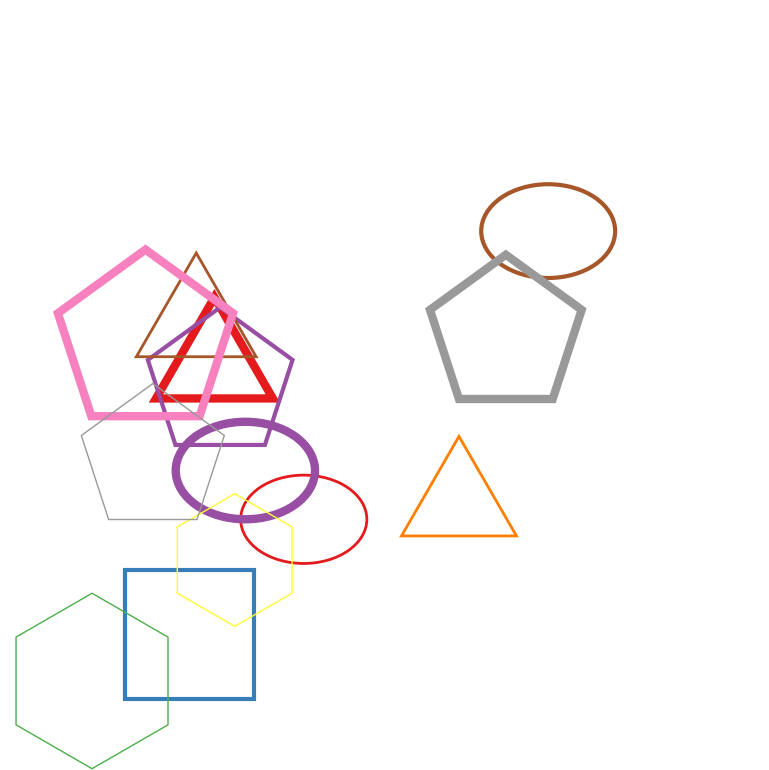[{"shape": "oval", "thickness": 1, "radius": 0.41, "center": [0.394, 0.326]}, {"shape": "triangle", "thickness": 3, "radius": 0.44, "center": [0.278, 0.526]}, {"shape": "square", "thickness": 1.5, "radius": 0.42, "center": [0.246, 0.176]}, {"shape": "hexagon", "thickness": 0.5, "radius": 0.57, "center": [0.12, 0.116]}, {"shape": "oval", "thickness": 3, "radius": 0.45, "center": [0.319, 0.389]}, {"shape": "pentagon", "thickness": 1.5, "radius": 0.49, "center": [0.286, 0.502]}, {"shape": "triangle", "thickness": 1, "radius": 0.43, "center": [0.596, 0.347]}, {"shape": "hexagon", "thickness": 0.5, "radius": 0.43, "center": [0.305, 0.273]}, {"shape": "oval", "thickness": 1.5, "radius": 0.43, "center": [0.712, 0.7]}, {"shape": "triangle", "thickness": 1, "radius": 0.45, "center": [0.255, 0.582]}, {"shape": "pentagon", "thickness": 3, "radius": 0.6, "center": [0.189, 0.556]}, {"shape": "pentagon", "thickness": 0.5, "radius": 0.49, "center": [0.198, 0.404]}, {"shape": "pentagon", "thickness": 3, "radius": 0.52, "center": [0.657, 0.566]}]